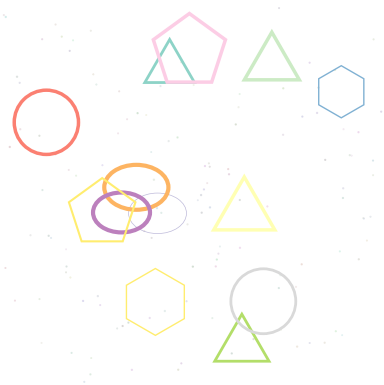[{"shape": "triangle", "thickness": 2, "radius": 0.37, "center": [0.441, 0.823]}, {"shape": "triangle", "thickness": 2.5, "radius": 0.46, "center": [0.634, 0.449]}, {"shape": "oval", "thickness": 0.5, "radius": 0.38, "center": [0.409, 0.446]}, {"shape": "circle", "thickness": 2.5, "radius": 0.42, "center": [0.12, 0.682]}, {"shape": "hexagon", "thickness": 1, "radius": 0.34, "center": [0.886, 0.762]}, {"shape": "oval", "thickness": 3, "radius": 0.42, "center": [0.354, 0.513]}, {"shape": "triangle", "thickness": 2, "radius": 0.41, "center": [0.628, 0.103]}, {"shape": "pentagon", "thickness": 2.5, "radius": 0.49, "center": [0.492, 0.866]}, {"shape": "circle", "thickness": 2, "radius": 0.42, "center": [0.684, 0.218]}, {"shape": "oval", "thickness": 3, "radius": 0.37, "center": [0.316, 0.448]}, {"shape": "triangle", "thickness": 2.5, "radius": 0.41, "center": [0.706, 0.834]}, {"shape": "pentagon", "thickness": 1.5, "radius": 0.45, "center": [0.265, 0.447]}, {"shape": "hexagon", "thickness": 1, "radius": 0.43, "center": [0.404, 0.216]}]